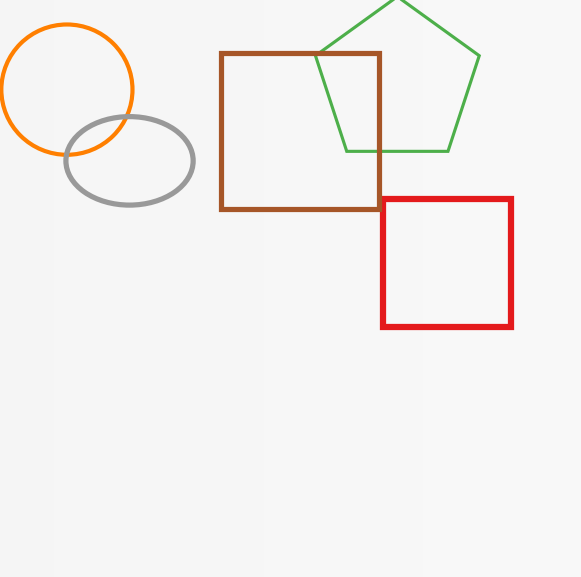[{"shape": "square", "thickness": 3, "radius": 0.55, "center": [0.769, 0.544]}, {"shape": "pentagon", "thickness": 1.5, "radius": 0.74, "center": [0.684, 0.857]}, {"shape": "circle", "thickness": 2, "radius": 0.56, "center": [0.115, 0.844]}, {"shape": "square", "thickness": 2.5, "radius": 0.68, "center": [0.516, 0.772]}, {"shape": "oval", "thickness": 2.5, "radius": 0.55, "center": [0.223, 0.721]}]